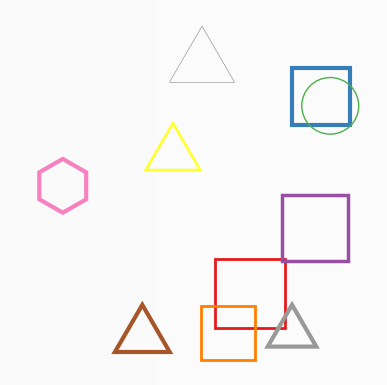[{"shape": "square", "thickness": 2, "radius": 0.45, "center": [0.645, 0.238]}, {"shape": "square", "thickness": 3, "radius": 0.37, "center": [0.829, 0.75]}, {"shape": "circle", "thickness": 1, "radius": 0.37, "center": [0.852, 0.725]}, {"shape": "square", "thickness": 2.5, "radius": 0.43, "center": [0.813, 0.408]}, {"shape": "square", "thickness": 2, "radius": 0.35, "center": [0.588, 0.135]}, {"shape": "triangle", "thickness": 2, "radius": 0.41, "center": [0.446, 0.599]}, {"shape": "triangle", "thickness": 3, "radius": 0.41, "center": [0.367, 0.127]}, {"shape": "hexagon", "thickness": 3, "radius": 0.35, "center": [0.162, 0.517]}, {"shape": "triangle", "thickness": 3, "radius": 0.36, "center": [0.754, 0.136]}, {"shape": "triangle", "thickness": 0.5, "radius": 0.49, "center": [0.521, 0.835]}]